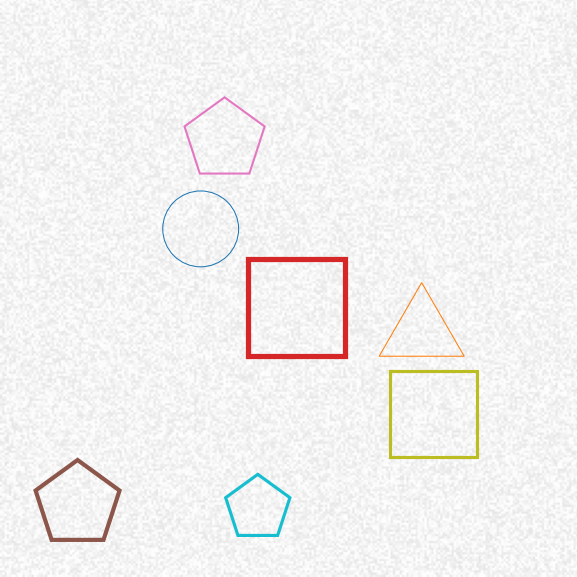[{"shape": "circle", "thickness": 0.5, "radius": 0.33, "center": [0.347, 0.603]}, {"shape": "triangle", "thickness": 0.5, "radius": 0.43, "center": [0.73, 0.425]}, {"shape": "square", "thickness": 2.5, "radius": 0.42, "center": [0.513, 0.466]}, {"shape": "pentagon", "thickness": 2, "radius": 0.38, "center": [0.134, 0.126]}, {"shape": "pentagon", "thickness": 1, "radius": 0.36, "center": [0.389, 0.758]}, {"shape": "square", "thickness": 1.5, "radius": 0.37, "center": [0.751, 0.282]}, {"shape": "pentagon", "thickness": 1.5, "radius": 0.29, "center": [0.446, 0.119]}]